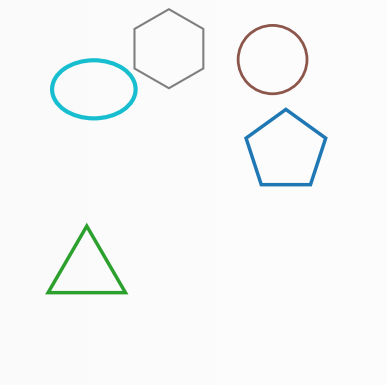[{"shape": "pentagon", "thickness": 2.5, "radius": 0.54, "center": [0.738, 0.608]}, {"shape": "triangle", "thickness": 2.5, "radius": 0.58, "center": [0.224, 0.298]}, {"shape": "circle", "thickness": 2, "radius": 0.44, "center": [0.703, 0.845]}, {"shape": "hexagon", "thickness": 1.5, "radius": 0.51, "center": [0.436, 0.873]}, {"shape": "oval", "thickness": 3, "radius": 0.54, "center": [0.242, 0.768]}]